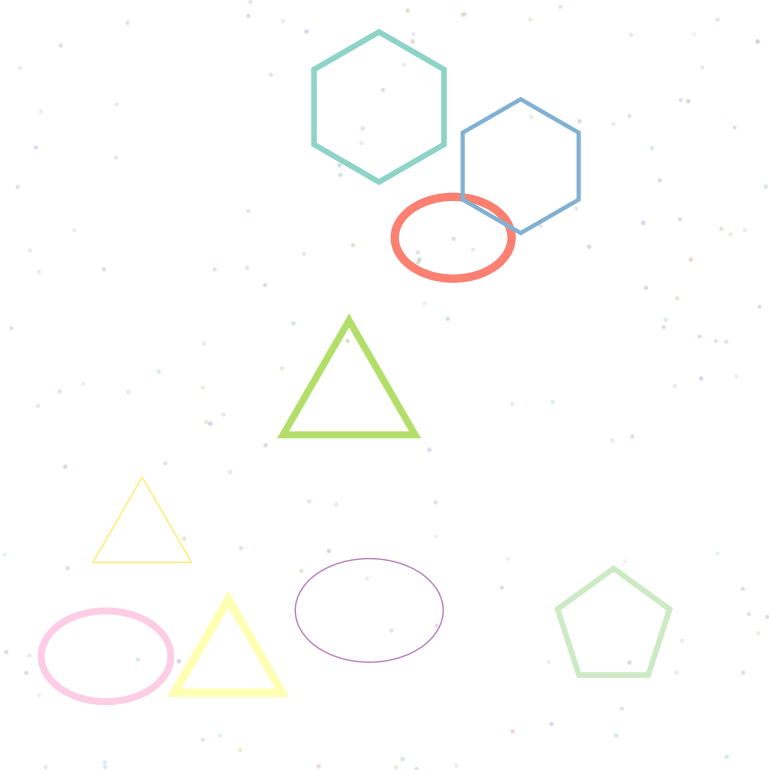[{"shape": "hexagon", "thickness": 2, "radius": 0.49, "center": [0.492, 0.861]}, {"shape": "triangle", "thickness": 3, "radius": 0.4, "center": [0.297, 0.141]}, {"shape": "oval", "thickness": 3, "radius": 0.38, "center": [0.589, 0.691]}, {"shape": "hexagon", "thickness": 1.5, "radius": 0.43, "center": [0.676, 0.784]}, {"shape": "triangle", "thickness": 2.5, "radius": 0.5, "center": [0.453, 0.485]}, {"shape": "oval", "thickness": 2.5, "radius": 0.42, "center": [0.138, 0.148]}, {"shape": "oval", "thickness": 0.5, "radius": 0.48, "center": [0.48, 0.207]}, {"shape": "pentagon", "thickness": 2, "radius": 0.38, "center": [0.797, 0.185]}, {"shape": "triangle", "thickness": 0.5, "radius": 0.37, "center": [0.185, 0.307]}]